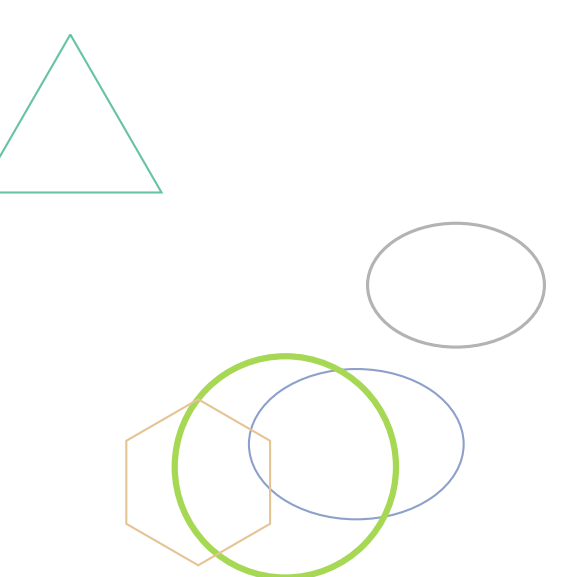[{"shape": "triangle", "thickness": 1, "radius": 0.91, "center": [0.122, 0.757]}, {"shape": "oval", "thickness": 1, "radius": 0.93, "center": [0.617, 0.23]}, {"shape": "circle", "thickness": 3, "radius": 0.96, "center": [0.494, 0.191]}, {"shape": "hexagon", "thickness": 1, "radius": 0.72, "center": [0.343, 0.164]}, {"shape": "oval", "thickness": 1.5, "radius": 0.77, "center": [0.79, 0.505]}]